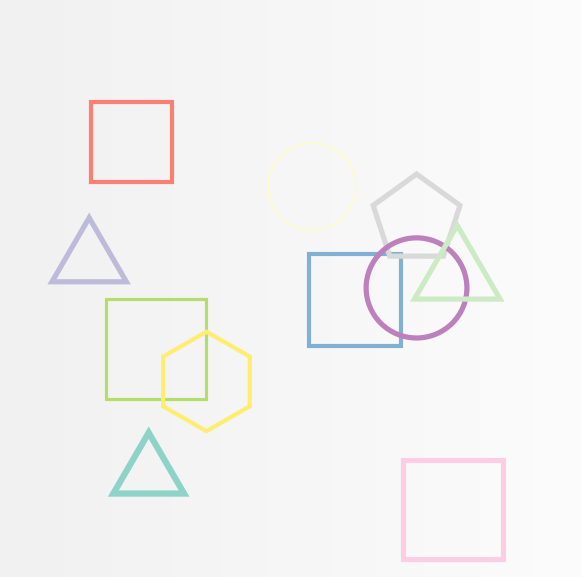[{"shape": "triangle", "thickness": 3, "radius": 0.35, "center": [0.256, 0.18]}, {"shape": "circle", "thickness": 0.5, "radius": 0.38, "center": [0.537, 0.676]}, {"shape": "triangle", "thickness": 2.5, "radius": 0.37, "center": [0.153, 0.548]}, {"shape": "square", "thickness": 2, "radius": 0.35, "center": [0.227, 0.753]}, {"shape": "square", "thickness": 2, "radius": 0.4, "center": [0.611, 0.48]}, {"shape": "square", "thickness": 1.5, "radius": 0.43, "center": [0.268, 0.395]}, {"shape": "square", "thickness": 2.5, "radius": 0.43, "center": [0.779, 0.117]}, {"shape": "pentagon", "thickness": 2.5, "radius": 0.39, "center": [0.717, 0.619]}, {"shape": "circle", "thickness": 2.5, "radius": 0.43, "center": [0.717, 0.501]}, {"shape": "triangle", "thickness": 2.5, "radius": 0.43, "center": [0.787, 0.524]}, {"shape": "hexagon", "thickness": 2, "radius": 0.43, "center": [0.355, 0.339]}]